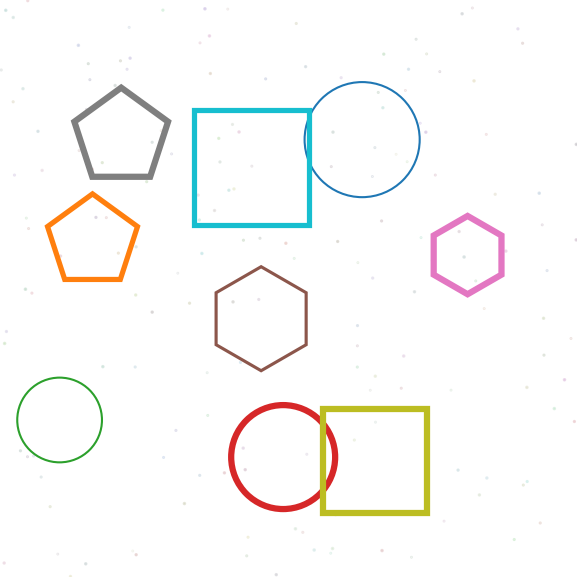[{"shape": "circle", "thickness": 1, "radius": 0.5, "center": [0.627, 0.757]}, {"shape": "pentagon", "thickness": 2.5, "radius": 0.41, "center": [0.16, 0.581]}, {"shape": "circle", "thickness": 1, "radius": 0.37, "center": [0.103, 0.272]}, {"shape": "circle", "thickness": 3, "radius": 0.45, "center": [0.49, 0.208]}, {"shape": "hexagon", "thickness": 1.5, "radius": 0.45, "center": [0.452, 0.447]}, {"shape": "hexagon", "thickness": 3, "radius": 0.34, "center": [0.81, 0.557]}, {"shape": "pentagon", "thickness": 3, "radius": 0.43, "center": [0.21, 0.762]}, {"shape": "square", "thickness": 3, "radius": 0.45, "center": [0.649, 0.201]}, {"shape": "square", "thickness": 2.5, "radius": 0.5, "center": [0.435, 0.709]}]